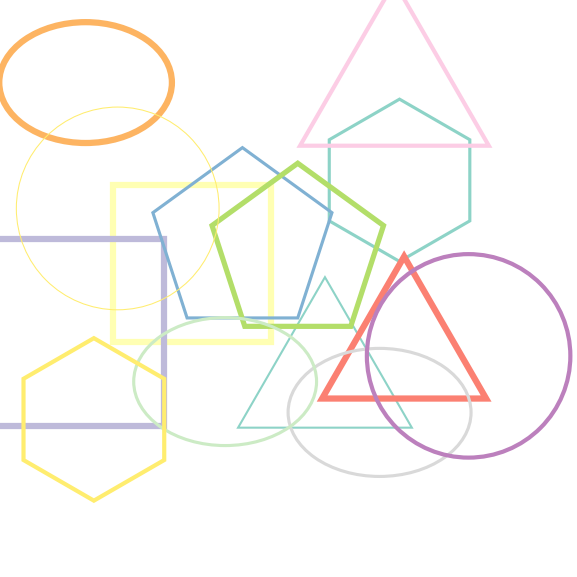[{"shape": "triangle", "thickness": 1, "radius": 0.87, "center": [0.563, 0.345]}, {"shape": "hexagon", "thickness": 1.5, "radius": 0.7, "center": [0.692, 0.687]}, {"shape": "square", "thickness": 3, "radius": 0.68, "center": [0.333, 0.543]}, {"shape": "square", "thickness": 3, "radius": 0.81, "center": [0.122, 0.424]}, {"shape": "triangle", "thickness": 3, "radius": 0.82, "center": [0.7, 0.391]}, {"shape": "pentagon", "thickness": 1.5, "radius": 0.82, "center": [0.42, 0.58]}, {"shape": "oval", "thickness": 3, "radius": 0.75, "center": [0.148, 0.856]}, {"shape": "pentagon", "thickness": 2.5, "radius": 0.78, "center": [0.516, 0.56]}, {"shape": "triangle", "thickness": 2, "radius": 0.94, "center": [0.683, 0.841]}, {"shape": "oval", "thickness": 1.5, "radius": 0.79, "center": [0.657, 0.285]}, {"shape": "circle", "thickness": 2, "radius": 0.88, "center": [0.811, 0.383]}, {"shape": "oval", "thickness": 1.5, "radius": 0.79, "center": [0.39, 0.338]}, {"shape": "hexagon", "thickness": 2, "radius": 0.7, "center": [0.163, 0.273]}, {"shape": "circle", "thickness": 0.5, "radius": 0.88, "center": [0.204, 0.638]}]